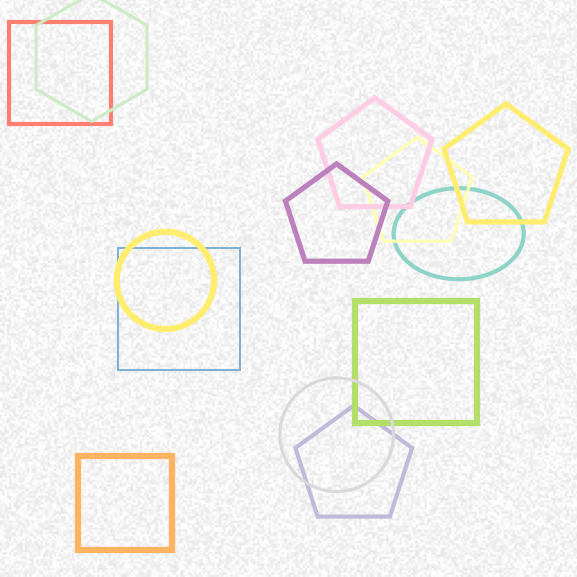[{"shape": "oval", "thickness": 2, "radius": 0.56, "center": [0.794, 0.594]}, {"shape": "pentagon", "thickness": 1.5, "radius": 0.5, "center": [0.723, 0.662]}, {"shape": "pentagon", "thickness": 2, "radius": 0.53, "center": [0.613, 0.191]}, {"shape": "square", "thickness": 2, "radius": 0.44, "center": [0.104, 0.873]}, {"shape": "square", "thickness": 1, "radius": 0.53, "center": [0.309, 0.464]}, {"shape": "square", "thickness": 3, "radius": 0.41, "center": [0.217, 0.128]}, {"shape": "square", "thickness": 3, "radius": 0.53, "center": [0.721, 0.372]}, {"shape": "pentagon", "thickness": 2.5, "radius": 0.52, "center": [0.649, 0.726]}, {"shape": "circle", "thickness": 1.5, "radius": 0.49, "center": [0.583, 0.246]}, {"shape": "pentagon", "thickness": 2.5, "radius": 0.47, "center": [0.583, 0.622]}, {"shape": "hexagon", "thickness": 1.5, "radius": 0.55, "center": [0.159, 0.9]}, {"shape": "circle", "thickness": 3, "radius": 0.42, "center": [0.286, 0.514]}, {"shape": "pentagon", "thickness": 2.5, "radius": 0.57, "center": [0.876, 0.706]}]